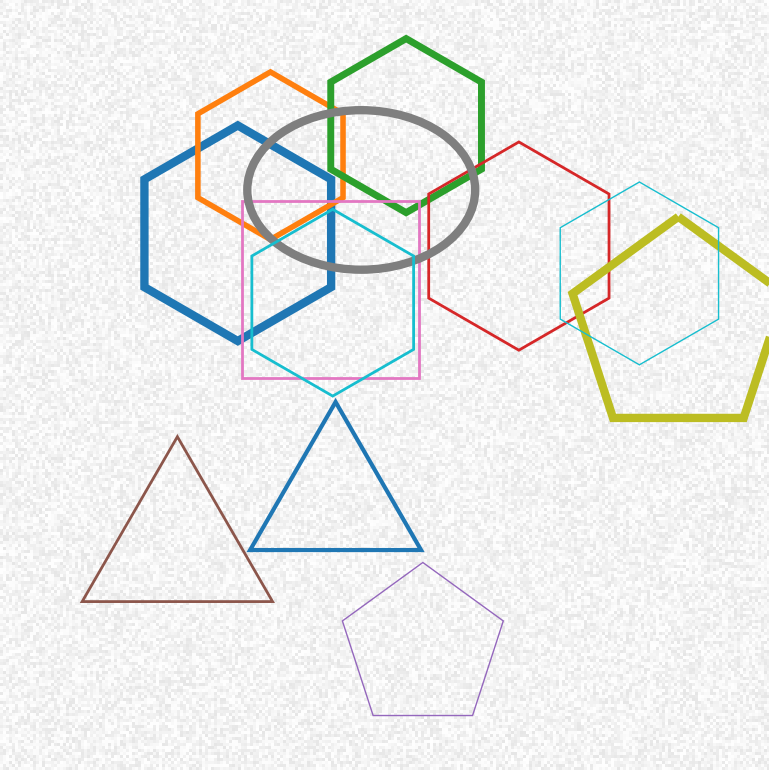[{"shape": "triangle", "thickness": 1.5, "radius": 0.64, "center": [0.436, 0.35]}, {"shape": "hexagon", "thickness": 3, "radius": 0.7, "center": [0.309, 0.697]}, {"shape": "hexagon", "thickness": 2, "radius": 0.54, "center": [0.351, 0.798]}, {"shape": "hexagon", "thickness": 2.5, "radius": 0.57, "center": [0.527, 0.837]}, {"shape": "hexagon", "thickness": 1, "radius": 0.68, "center": [0.674, 0.68]}, {"shape": "pentagon", "thickness": 0.5, "radius": 0.55, "center": [0.549, 0.16]}, {"shape": "triangle", "thickness": 1, "radius": 0.71, "center": [0.23, 0.29]}, {"shape": "square", "thickness": 1, "radius": 0.57, "center": [0.429, 0.625]}, {"shape": "oval", "thickness": 3, "radius": 0.74, "center": [0.469, 0.753]}, {"shape": "pentagon", "thickness": 3, "radius": 0.72, "center": [0.881, 0.574]}, {"shape": "hexagon", "thickness": 0.5, "radius": 0.59, "center": [0.83, 0.645]}, {"shape": "hexagon", "thickness": 1, "radius": 0.61, "center": [0.432, 0.607]}]